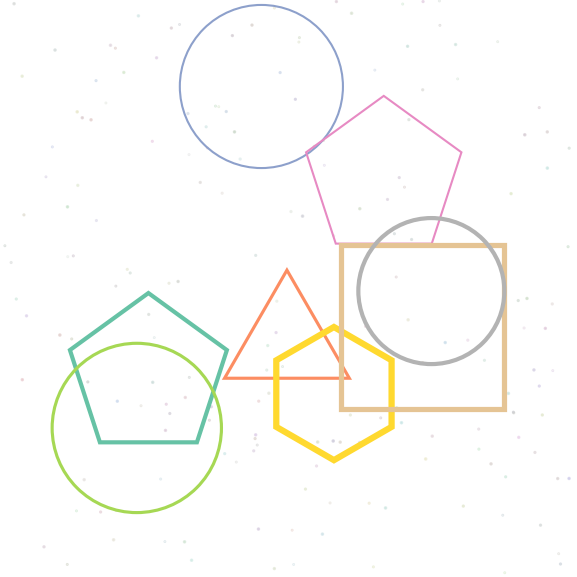[{"shape": "pentagon", "thickness": 2, "radius": 0.71, "center": [0.257, 0.349]}, {"shape": "triangle", "thickness": 1.5, "radius": 0.62, "center": [0.497, 0.407]}, {"shape": "circle", "thickness": 1, "radius": 0.71, "center": [0.453, 0.849]}, {"shape": "pentagon", "thickness": 1, "radius": 0.71, "center": [0.665, 0.692]}, {"shape": "circle", "thickness": 1.5, "radius": 0.73, "center": [0.237, 0.258]}, {"shape": "hexagon", "thickness": 3, "radius": 0.58, "center": [0.578, 0.318]}, {"shape": "square", "thickness": 2.5, "radius": 0.71, "center": [0.732, 0.433]}, {"shape": "circle", "thickness": 2, "radius": 0.63, "center": [0.747, 0.495]}]